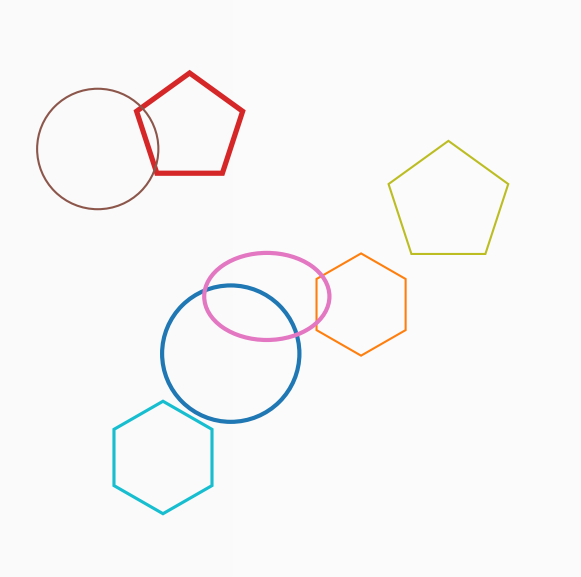[{"shape": "circle", "thickness": 2, "radius": 0.59, "center": [0.397, 0.387]}, {"shape": "hexagon", "thickness": 1, "radius": 0.44, "center": [0.621, 0.472]}, {"shape": "pentagon", "thickness": 2.5, "radius": 0.48, "center": [0.326, 0.777]}, {"shape": "circle", "thickness": 1, "radius": 0.52, "center": [0.168, 0.741]}, {"shape": "oval", "thickness": 2, "radius": 0.54, "center": [0.459, 0.486]}, {"shape": "pentagon", "thickness": 1, "radius": 0.54, "center": [0.771, 0.647]}, {"shape": "hexagon", "thickness": 1.5, "radius": 0.49, "center": [0.28, 0.207]}]